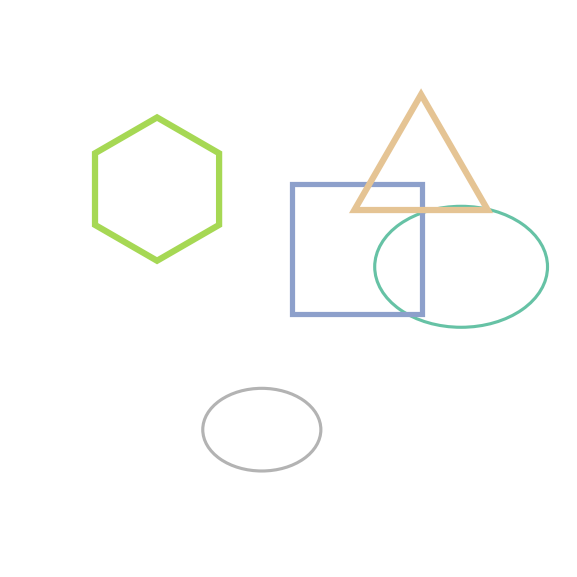[{"shape": "oval", "thickness": 1.5, "radius": 0.75, "center": [0.798, 0.537]}, {"shape": "square", "thickness": 2.5, "radius": 0.56, "center": [0.618, 0.569]}, {"shape": "hexagon", "thickness": 3, "radius": 0.62, "center": [0.272, 0.672]}, {"shape": "triangle", "thickness": 3, "radius": 0.67, "center": [0.729, 0.702]}, {"shape": "oval", "thickness": 1.5, "radius": 0.51, "center": [0.453, 0.255]}]